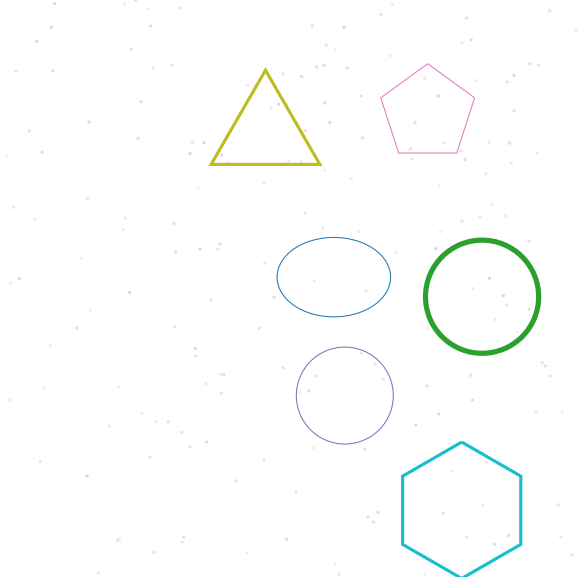[{"shape": "oval", "thickness": 0.5, "radius": 0.49, "center": [0.578, 0.519]}, {"shape": "circle", "thickness": 2.5, "radius": 0.49, "center": [0.835, 0.485]}, {"shape": "circle", "thickness": 0.5, "radius": 0.42, "center": [0.597, 0.314]}, {"shape": "pentagon", "thickness": 0.5, "radius": 0.43, "center": [0.741, 0.803]}, {"shape": "triangle", "thickness": 1.5, "radius": 0.54, "center": [0.46, 0.769]}, {"shape": "hexagon", "thickness": 1.5, "radius": 0.59, "center": [0.8, 0.116]}]